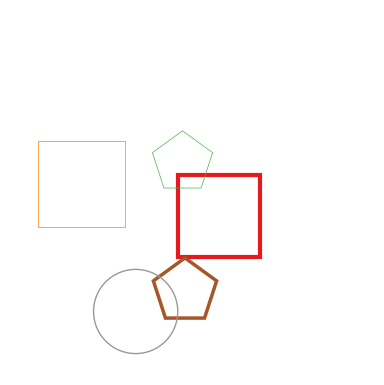[{"shape": "square", "thickness": 3, "radius": 0.53, "center": [0.569, 0.439]}, {"shape": "pentagon", "thickness": 0.5, "radius": 0.41, "center": [0.474, 0.578]}, {"shape": "square", "thickness": 0.5, "radius": 0.56, "center": [0.211, 0.522]}, {"shape": "pentagon", "thickness": 2.5, "radius": 0.43, "center": [0.48, 0.244]}, {"shape": "circle", "thickness": 1, "radius": 0.55, "center": [0.352, 0.191]}]